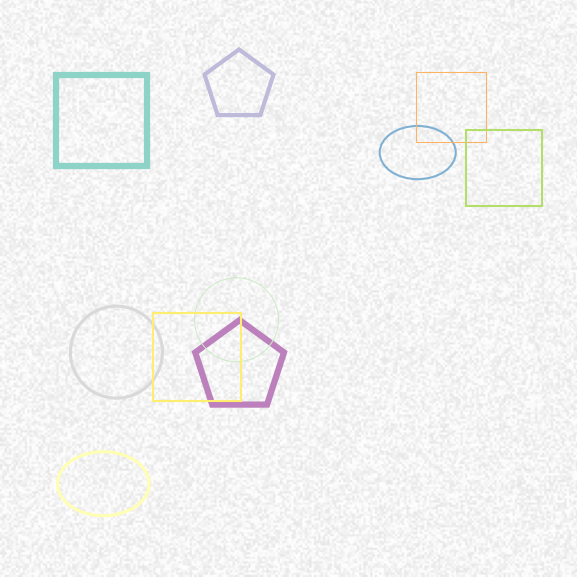[{"shape": "square", "thickness": 3, "radius": 0.4, "center": [0.176, 0.791]}, {"shape": "oval", "thickness": 1.5, "radius": 0.4, "center": [0.179, 0.162]}, {"shape": "pentagon", "thickness": 2, "radius": 0.31, "center": [0.414, 0.851]}, {"shape": "oval", "thickness": 1, "radius": 0.33, "center": [0.723, 0.735]}, {"shape": "square", "thickness": 0.5, "radius": 0.3, "center": [0.781, 0.814]}, {"shape": "square", "thickness": 1, "radius": 0.33, "center": [0.873, 0.709]}, {"shape": "circle", "thickness": 1.5, "radius": 0.4, "center": [0.202, 0.389]}, {"shape": "pentagon", "thickness": 3, "radius": 0.4, "center": [0.415, 0.364]}, {"shape": "circle", "thickness": 0.5, "radius": 0.36, "center": [0.409, 0.445]}, {"shape": "square", "thickness": 1, "radius": 0.38, "center": [0.341, 0.381]}]